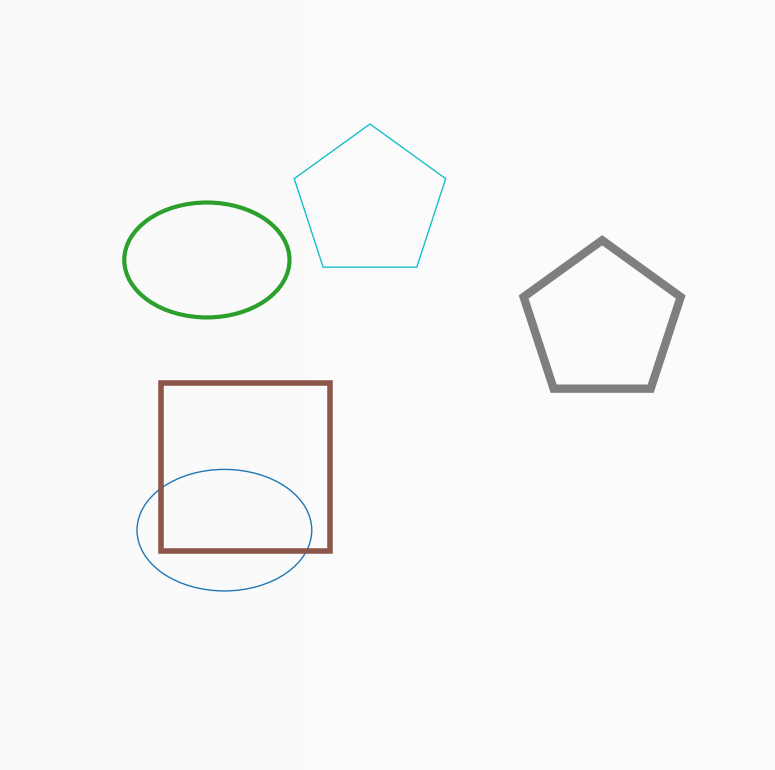[{"shape": "oval", "thickness": 0.5, "radius": 0.56, "center": [0.29, 0.311]}, {"shape": "oval", "thickness": 1.5, "radius": 0.53, "center": [0.267, 0.662]}, {"shape": "square", "thickness": 2, "radius": 0.54, "center": [0.317, 0.393]}, {"shape": "pentagon", "thickness": 3, "radius": 0.53, "center": [0.777, 0.581]}, {"shape": "pentagon", "thickness": 0.5, "radius": 0.51, "center": [0.477, 0.736]}]